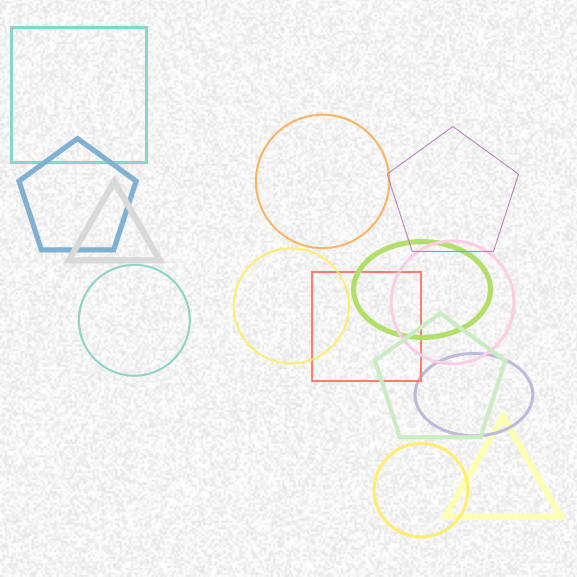[{"shape": "square", "thickness": 1.5, "radius": 0.58, "center": [0.136, 0.836]}, {"shape": "circle", "thickness": 1, "radius": 0.48, "center": [0.233, 0.445]}, {"shape": "triangle", "thickness": 3, "radius": 0.58, "center": [0.871, 0.162]}, {"shape": "oval", "thickness": 1.5, "radius": 0.51, "center": [0.821, 0.316]}, {"shape": "square", "thickness": 1, "radius": 0.47, "center": [0.634, 0.434]}, {"shape": "pentagon", "thickness": 2.5, "radius": 0.53, "center": [0.134, 0.653]}, {"shape": "circle", "thickness": 1, "radius": 0.58, "center": [0.559, 0.685]}, {"shape": "oval", "thickness": 2.5, "radius": 0.59, "center": [0.731, 0.498]}, {"shape": "circle", "thickness": 1.5, "radius": 0.53, "center": [0.784, 0.475]}, {"shape": "triangle", "thickness": 3, "radius": 0.45, "center": [0.198, 0.594]}, {"shape": "pentagon", "thickness": 0.5, "radius": 0.6, "center": [0.784, 0.661]}, {"shape": "pentagon", "thickness": 2, "radius": 0.59, "center": [0.762, 0.338]}, {"shape": "circle", "thickness": 1.5, "radius": 0.41, "center": [0.729, 0.15]}, {"shape": "circle", "thickness": 1, "radius": 0.5, "center": [0.504, 0.469]}]